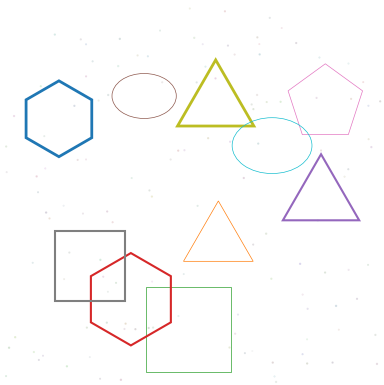[{"shape": "hexagon", "thickness": 2, "radius": 0.49, "center": [0.153, 0.692]}, {"shape": "triangle", "thickness": 0.5, "radius": 0.52, "center": [0.567, 0.373]}, {"shape": "square", "thickness": 0.5, "radius": 0.56, "center": [0.49, 0.145]}, {"shape": "hexagon", "thickness": 1.5, "radius": 0.6, "center": [0.34, 0.223]}, {"shape": "triangle", "thickness": 1.5, "radius": 0.57, "center": [0.834, 0.485]}, {"shape": "oval", "thickness": 0.5, "radius": 0.42, "center": [0.374, 0.751]}, {"shape": "pentagon", "thickness": 0.5, "radius": 0.51, "center": [0.845, 0.733]}, {"shape": "square", "thickness": 1.5, "radius": 0.45, "center": [0.234, 0.309]}, {"shape": "triangle", "thickness": 2, "radius": 0.57, "center": [0.56, 0.73]}, {"shape": "oval", "thickness": 0.5, "radius": 0.52, "center": [0.707, 0.622]}]